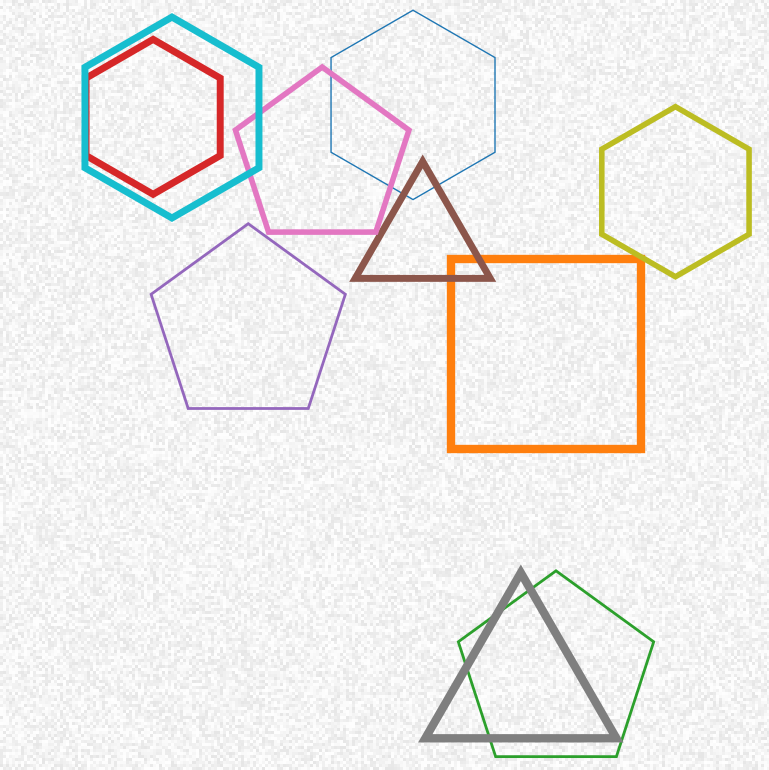[{"shape": "hexagon", "thickness": 0.5, "radius": 0.61, "center": [0.536, 0.864]}, {"shape": "square", "thickness": 3, "radius": 0.62, "center": [0.709, 0.54]}, {"shape": "pentagon", "thickness": 1, "radius": 0.67, "center": [0.722, 0.125]}, {"shape": "hexagon", "thickness": 2.5, "radius": 0.5, "center": [0.199, 0.848]}, {"shape": "pentagon", "thickness": 1, "radius": 0.66, "center": [0.322, 0.577]}, {"shape": "triangle", "thickness": 2.5, "radius": 0.51, "center": [0.549, 0.689]}, {"shape": "pentagon", "thickness": 2, "radius": 0.59, "center": [0.418, 0.794]}, {"shape": "triangle", "thickness": 3, "radius": 0.72, "center": [0.676, 0.113]}, {"shape": "hexagon", "thickness": 2, "radius": 0.55, "center": [0.877, 0.751]}, {"shape": "hexagon", "thickness": 2.5, "radius": 0.65, "center": [0.223, 0.847]}]